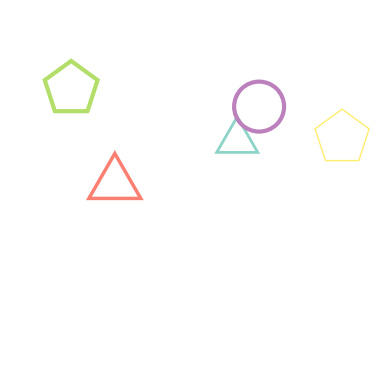[{"shape": "triangle", "thickness": 2, "radius": 0.31, "center": [0.616, 0.635]}, {"shape": "triangle", "thickness": 2.5, "radius": 0.39, "center": [0.298, 0.524]}, {"shape": "pentagon", "thickness": 3, "radius": 0.36, "center": [0.185, 0.77]}, {"shape": "circle", "thickness": 3, "radius": 0.32, "center": [0.673, 0.723]}, {"shape": "pentagon", "thickness": 1, "radius": 0.37, "center": [0.889, 0.643]}]